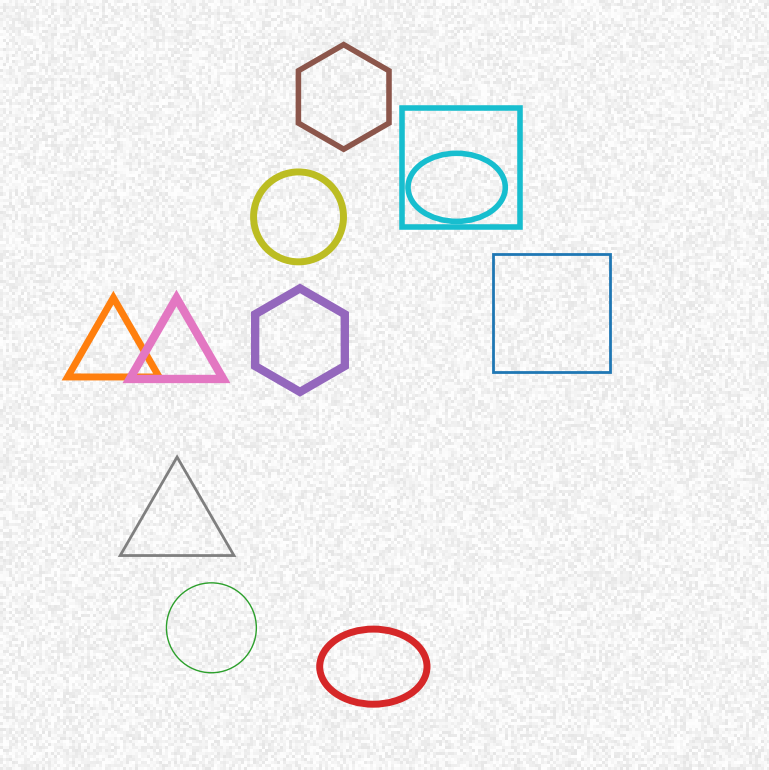[{"shape": "square", "thickness": 1, "radius": 0.38, "center": [0.716, 0.593]}, {"shape": "triangle", "thickness": 2.5, "radius": 0.34, "center": [0.147, 0.545]}, {"shape": "circle", "thickness": 0.5, "radius": 0.29, "center": [0.275, 0.185]}, {"shape": "oval", "thickness": 2.5, "radius": 0.35, "center": [0.485, 0.134]}, {"shape": "hexagon", "thickness": 3, "radius": 0.34, "center": [0.39, 0.558]}, {"shape": "hexagon", "thickness": 2, "radius": 0.34, "center": [0.446, 0.874]}, {"shape": "triangle", "thickness": 3, "radius": 0.35, "center": [0.229, 0.543]}, {"shape": "triangle", "thickness": 1, "radius": 0.43, "center": [0.23, 0.321]}, {"shape": "circle", "thickness": 2.5, "radius": 0.29, "center": [0.388, 0.718]}, {"shape": "oval", "thickness": 2, "radius": 0.32, "center": [0.593, 0.757]}, {"shape": "square", "thickness": 2, "radius": 0.38, "center": [0.598, 0.783]}]